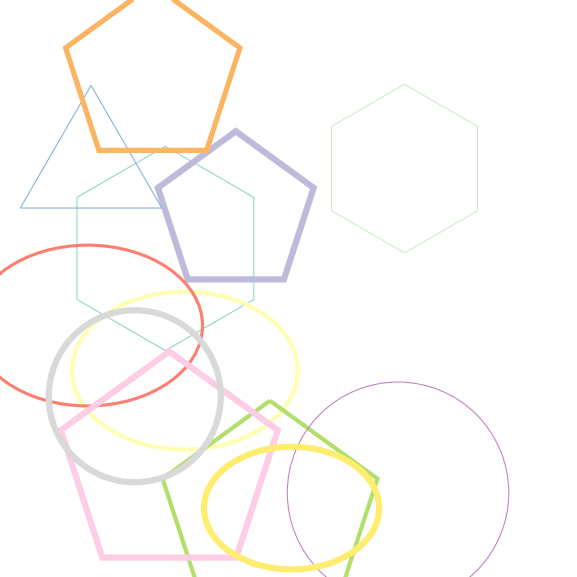[{"shape": "hexagon", "thickness": 0.5, "radius": 0.88, "center": [0.286, 0.569]}, {"shape": "oval", "thickness": 2, "radius": 0.98, "center": [0.32, 0.357]}, {"shape": "pentagon", "thickness": 3, "radius": 0.71, "center": [0.408, 0.63]}, {"shape": "oval", "thickness": 1.5, "radius": 0.99, "center": [0.152, 0.435]}, {"shape": "triangle", "thickness": 0.5, "radius": 0.71, "center": [0.158, 0.71]}, {"shape": "pentagon", "thickness": 2.5, "radius": 0.79, "center": [0.265, 0.867]}, {"shape": "pentagon", "thickness": 2, "radius": 0.98, "center": [0.468, 0.11]}, {"shape": "pentagon", "thickness": 3, "radius": 0.99, "center": [0.293, 0.193]}, {"shape": "circle", "thickness": 3, "radius": 0.74, "center": [0.233, 0.313]}, {"shape": "circle", "thickness": 0.5, "radius": 0.96, "center": [0.689, 0.146]}, {"shape": "hexagon", "thickness": 0.5, "radius": 0.73, "center": [0.701, 0.707]}, {"shape": "oval", "thickness": 3, "radius": 0.76, "center": [0.505, 0.119]}]